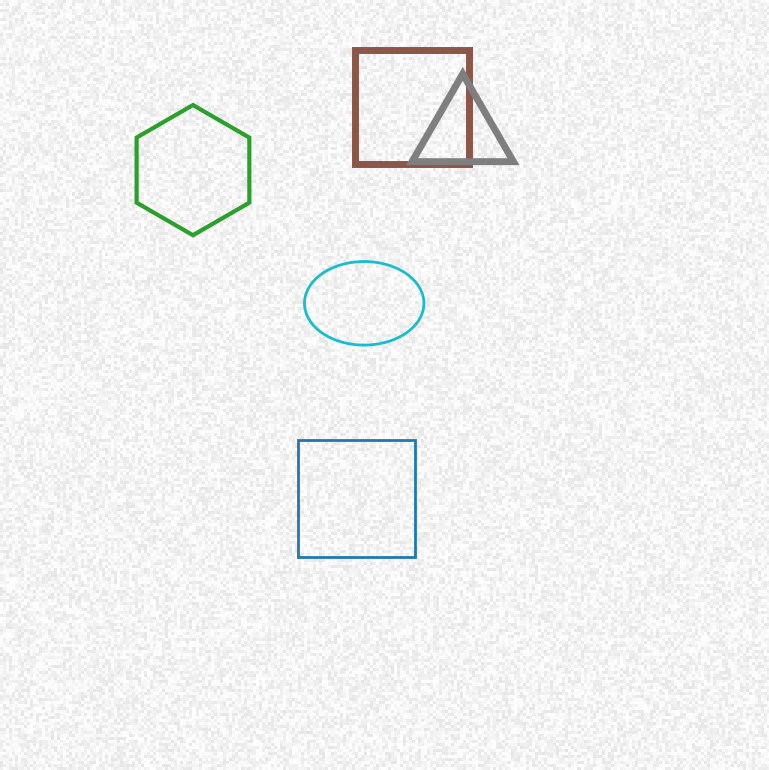[{"shape": "square", "thickness": 1, "radius": 0.38, "center": [0.463, 0.352]}, {"shape": "hexagon", "thickness": 1.5, "radius": 0.42, "center": [0.251, 0.779]}, {"shape": "square", "thickness": 2.5, "radius": 0.37, "center": [0.535, 0.861]}, {"shape": "triangle", "thickness": 2.5, "radius": 0.38, "center": [0.601, 0.828]}, {"shape": "oval", "thickness": 1, "radius": 0.39, "center": [0.473, 0.606]}]